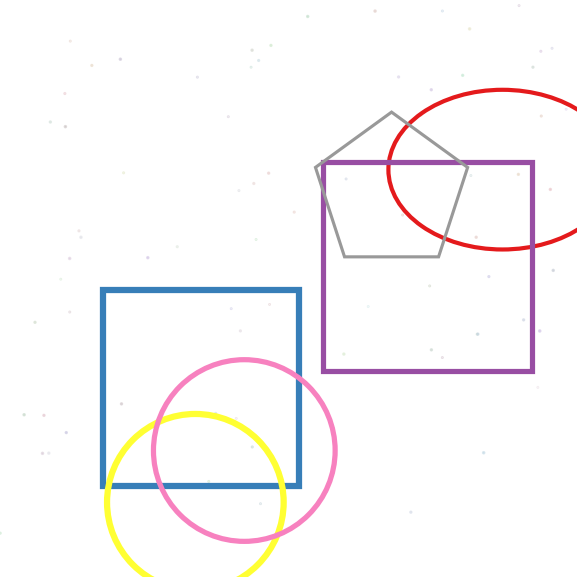[{"shape": "oval", "thickness": 2, "radius": 0.99, "center": [0.87, 0.705]}, {"shape": "square", "thickness": 3, "radius": 0.85, "center": [0.348, 0.327]}, {"shape": "square", "thickness": 2.5, "radius": 0.91, "center": [0.74, 0.538]}, {"shape": "circle", "thickness": 3, "radius": 0.76, "center": [0.338, 0.129]}, {"shape": "circle", "thickness": 2.5, "radius": 0.79, "center": [0.423, 0.219]}, {"shape": "pentagon", "thickness": 1.5, "radius": 0.69, "center": [0.678, 0.666]}]